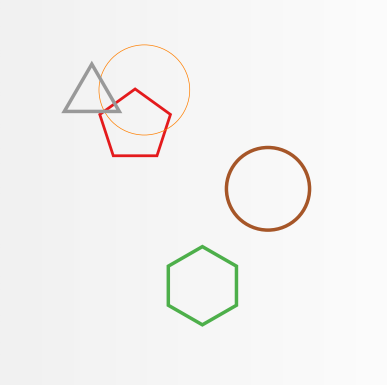[{"shape": "pentagon", "thickness": 2, "radius": 0.48, "center": [0.349, 0.673]}, {"shape": "hexagon", "thickness": 2.5, "radius": 0.51, "center": [0.522, 0.258]}, {"shape": "circle", "thickness": 0.5, "radius": 0.59, "center": [0.372, 0.766]}, {"shape": "circle", "thickness": 2.5, "radius": 0.54, "center": [0.692, 0.51]}, {"shape": "triangle", "thickness": 2.5, "radius": 0.41, "center": [0.237, 0.752]}]